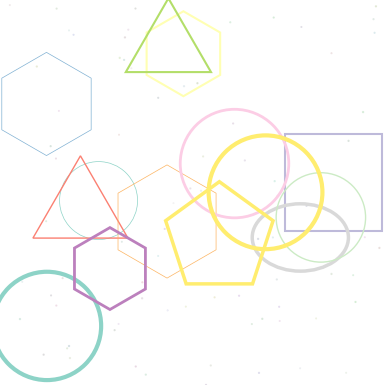[{"shape": "circle", "thickness": 3, "radius": 0.7, "center": [0.122, 0.153]}, {"shape": "circle", "thickness": 0.5, "radius": 0.51, "center": [0.256, 0.479]}, {"shape": "hexagon", "thickness": 1.5, "radius": 0.55, "center": [0.476, 0.86]}, {"shape": "square", "thickness": 1.5, "radius": 0.63, "center": [0.865, 0.525]}, {"shape": "triangle", "thickness": 1, "radius": 0.71, "center": [0.209, 0.453]}, {"shape": "hexagon", "thickness": 0.5, "radius": 0.67, "center": [0.121, 0.73]}, {"shape": "hexagon", "thickness": 0.5, "radius": 0.74, "center": [0.434, 0.425]}, {"shape": "triangle", "thickness": 1.5, "radius": 0.64, "center": [0.437, 0.877]}, {"shape": "circle", "thickness": 2, "radius": 0.7, "center": [0.609, 0.575]}, {"shape": "oval", "thickness": 2.5, "radius": 0.62, "center": [0.78, 0.383]}, {"shape": "hexagon", "thickness": 2, "radius": 0.53, "center": [0.286, 0.302]}, {"shape": "circle", "thickness": 1, "radius": 0.58, "center": [0.833, 0.435]}, {"shape": "circle", "thickness": 3, "radius": 0.74, "center": [0.69, 0.501]}, {"shape": "pentagon", "thickness": 2.5, "radius": 0.73, "center": [0.57, 0.381]}]